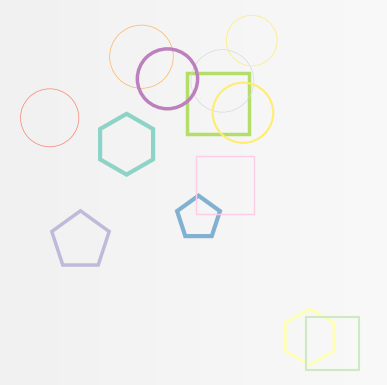[{"shape": "hexagon", "thickness": 3, "radius": 0.39, "center": [0.327, 0.625]}, {"shape": "hexagon", "thickness": 2, "radius": 0.36, "center": [0.799, 0.125]}, {"shape": "pentagon", "thickness": 2.5, "radius": 0.39, "center": [0.208, 0.375]}, {"shape": "circle", "thickness": 0.5, "radius": 0.38, "center": [0.128, 0.694]}, {"shape": "pentagon", "thickness": 3, "radius": 0.29, "center": [0.512, 0.434]}, {"shape": "circle", "thickness": 0.5, "radius": 0.41, "center": [0.365, 0.853]}, {"shape": "square", "thickness": 2.5, "radius": 0.4, "center": [0.564, 0.732]}, {"shape": "square", "thickness": 1, "radius": 0.38, "center": [0.582, 0.519]}, {"shape": "circle", "thickness": 0.5, "radius": 0.41, "center": [0.574, 0.79]}, {"shape": "circle", "thickness": 2.5, "radius": 0.39, "center": [0.432, 0.795]}, {"shape": "square", "thickness": 1.5, "radius": 0.34, "center": [0.859, 0.108]}, {"shape": "circle", "thickness": 1.5, "radius": 0.39, "center": [0.627, 0.707]}, {"shape": "circle", "thickness": 0.5, "radius": 0.33, "center": [0.65, 0.895]}]